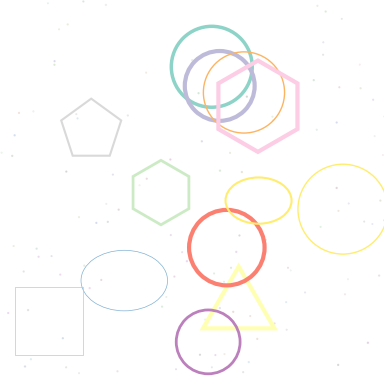[{"shape": "circle", "thickness": 2.5, "radius": 0.53, "center": [0.55, 0.827]}, {"shape": "triangle", "thickness": 3, "radius": 0.54, "center": [0.62, 0.201]}, {"shape": "circle", "thickness": 3, "radius": 0.45, "center": [0.571, 0.777]}, {"shape": "circle", "thickness": 3, "radius": 0.49, "center": [0.589, 0.357]}, {"shape": "oval", "thickness": 0.5, "radius": 0.56, "center": [0.323, 0.271]}, {"shape": "circle", "thickness": 1, "radius": 0.53, "center": [0.634, 0.76]}, {"shape": "square", "thickness": 0.5, "radius": 0.44, "center": [0.128, 0.166]}, {"shape": "hexagon", "thickness": 3, "radius": 0.59, "center": [0.67, 0.724]}, {"shape": "pentagon", "thickness": 1.5, "radius": 0.41, "center": [0.237, 0.662]}, {"shape": "circle", "thickness": 2, "radius": 0.41, "center": [0.541, 0.112]}, {"shape": "hexagon", "thickness": 2, "radius": 0.42, "center": [0.418, 0.5]}, {"shape": "oval", "thickness": 1.5, "radius": 0.43, "center": [0.672, 0.479]}, {"shape": "circle", "thickness": 1, "radius": 0.58, "center": [0.891, 0.457]}]